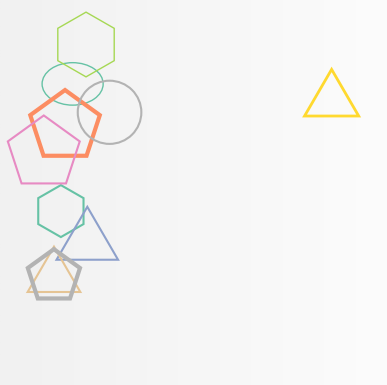[{"shape": "oval", "thickness": 1, "radius": 0.39, "center": [0.187, 0.782]}, {"shape": "hexagon", "thickness": 1.5, "radius": 0.34, "center": [0.157, 0.452]}, {"shape": "pentagon", "thickness": 3, "radius": 0.47, "center": [0.168, 0.672]}, {"shape": "triangle", "thickness": 1.5, "radius": 0.46, "center": [0.225, 0.371]}, {"shape": "pentagon", "thickness": 1.5, "radius": 0.49, "center": [0.113, 0.603]}, {"shape": "hexagon", "thickness": 1, "radius": 0.42, "center": [0.222, 0.884]}, {"shape": "triangle", "thickness": 2, "radius": 0.4, "center": [0.856, 0.739]}, {"shape": "triangle", "thickness": 1.5, "radius": 0.39, "center": [0.139, 0.281]}, {"shape": "circle", "thickness": 1.5, "radius": 0.41, "center": [0.283, 0.708]}, {"shape": "pentagon", "thickness": 3, "radius": 0.35, "center": [0.139, 0.282]}]